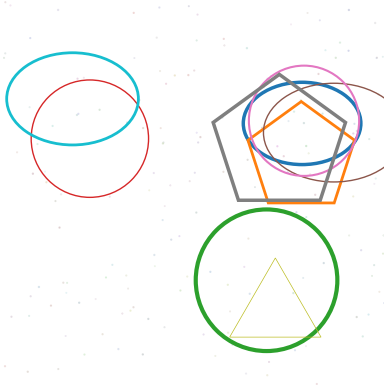[{"shape": "oval", "thickness": 2.5, "radius": 0.76, "center": [0.785, 0.679]}, {"shape": "pentagon", "thickness": 2, "radius": 0.73, "center": [0.782, 0.591]}, {"shape": "circle", "thickness": 3, "radius": 0.92, "center": [0.692, 0.272]}, {"shape": "circle", "thickness": 1, "radius": 0.76, "center": [0.233, 0.64]}, {"shape": "oval", "thickness": 1, "radius": 0.92, "center": [0.867, 0.656]}, {"shape": "circle", "thickness": 1.5, "radius": 0.72, "center": [0.79, 0.686]}, {"shape": "pentagon", "thickness": 2.5, "radius": 0.9, "center": [0.726, 0.626]}, {"shape": "triangle", "thickness": 0.5, "radius": 0.69, "center": [0.715, 0.193]}, {"shape": "oval", "thickness": 2, "radius": 0.86, "center": [0.188, 0.743]}]